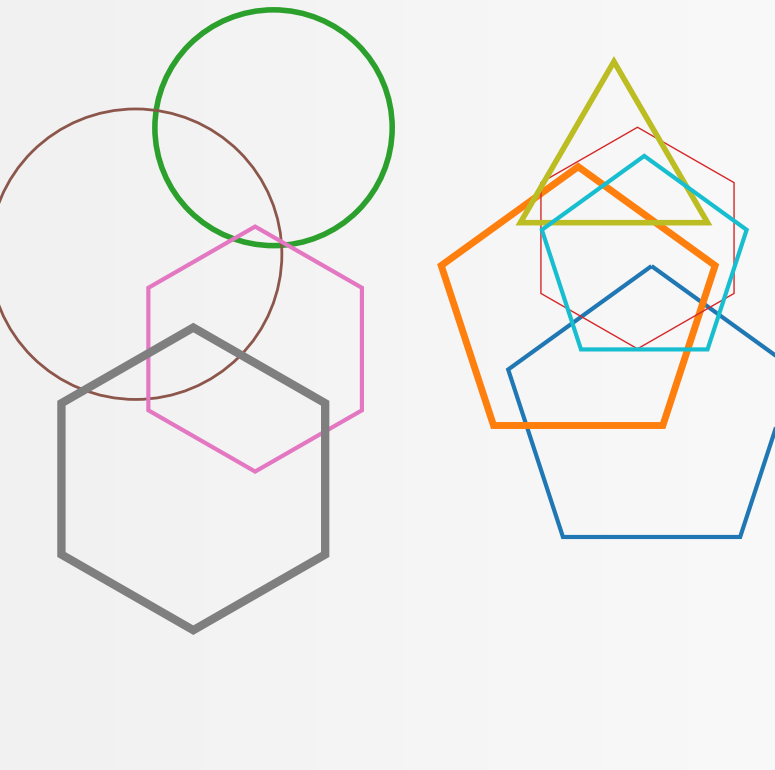[{"shape": "pentagon", "thickness": 1.5, "radius": 0.97, "center": [0.841, 0.46]}, {"shape": "pentagon", "thickness": 2.5, "radius": 0.93, "center": [0.746, 0.598]}, {"shape": "circle", "thickness": 2, "radius": 0.77, "center": [0.353, 0.834]}, {"shape": "hexagon", "thickness": 0.5, "radius": 0.72, "center": [0.823, 0.691]}, {"shape": "circle", "thickness": 1, "radius": 0.94, "center": [0.175, 0.67]}, {"shape": "hexagon", "thickness": 1.5, "radius": 0.8, "center": [0.329, 0.547]}, {"shape": "hexagon", "thickness": 3, "radius": 0.98, "center": [0.249, 0.378]}, {"shape": "triangle", "thickness": 2, "radius": 0.7, "center": [0.792, 0.781]}, {"shape": "pentagon", "thickness": 1.5, "radius": 0.69, "center": [0.831, 0.659]}]